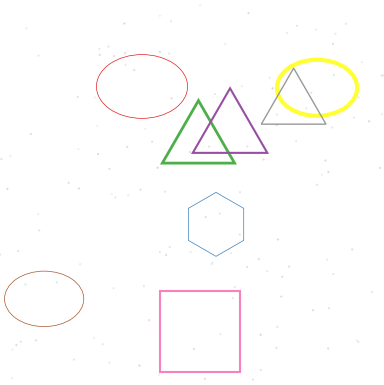[{"shape": "oval", "thickness": 0.5, "radius": 0.59, "center": [0.369, 0.775]}, {"shape": "hexagon", "thickness": 0.5, "radius": 0.42, "center": [0.561, 0.417]}, {"shape": "triangle", "thickness": 2, "radius": 0.54, "center": [0.515, 0.63]}, {"shape": "triangle", "thickness": 1.5, "radius": 0.56, "center": [0.598, 0.659]}, {"shape": "oval", "thickness": 3, "radius": 0.52, "center": [0.824, 0.772]}, {"shape": "oval", "thickness": 0.5, "radius": 0.51, "center": [0.115, 0.224]}, {"shape": "square", "thickness": 1.5, "radius": 0.52, "center": [0.52, 0.14]}, {"shape": "triangle", "thickness": 1, "radius": 0.48, "center": [0.763, 0.726]}]